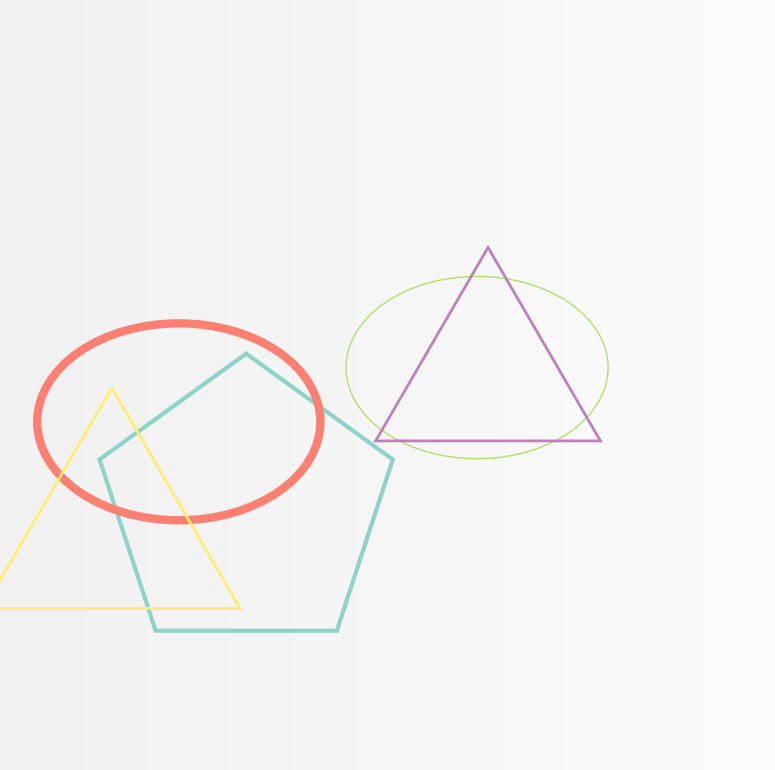[{"shape": "pentagon", "thickness": 1.5, "radius": 0.99, "center": [0.318, 0.342]}, {"shape": "oval", "thickness": 3, "radius": 0.91, "center": [0.231, 0.452]}, {"shape": "oval", "thickness": 0.5, "radius": 0.85, "center": [0.616, 0.523]}, {"shape": "triangle", "thickness": 1, "radius": 0.84, "center": [0.63, 0.511]}, {"shape": "triangle", "thickness": 1, "radius": 0.96, "center": [0.144, 0.305]}]